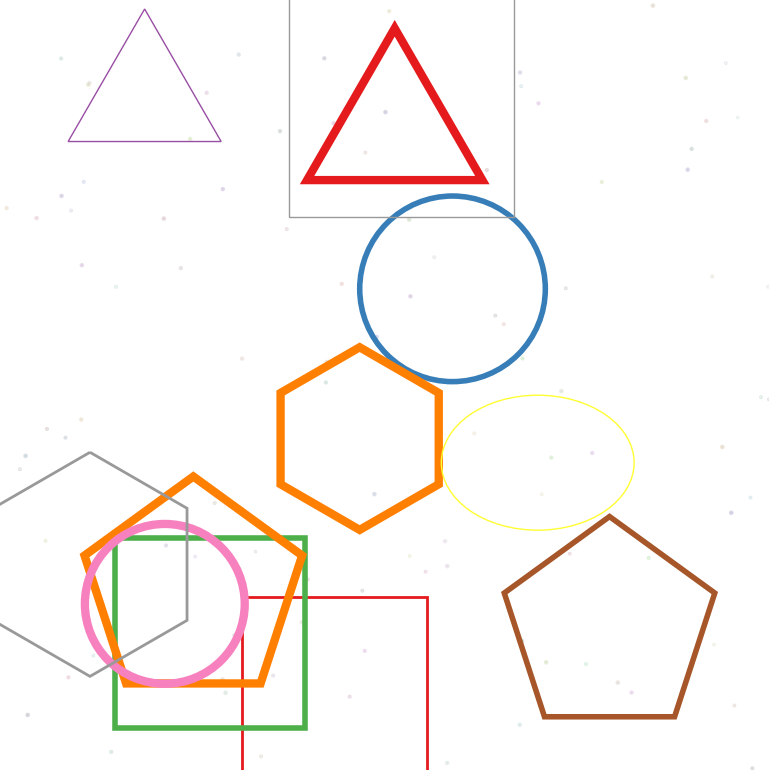[{"shape": "square", "thickness": 1, "radius": 0.6, "center": [0.434, 0.105]}, {"shape": "triangle", "thickness": 3, "radius": 0.66, "center": [0.513, 0.832]}, {"shape": "circle", "thickness": 2, "radius": 0.6, "center": [0.588, 0.625]}, {"shape": "square", "thickness": 2, "radius": 0.62, "center": [0.273, 0.178]}, {"shape": "triangle", "thickness": 0.5, "radius": 0.57, "center": [0.188, 0.874]}, {"shape": "pentagon", "thickness": 3, "radius": 0.74, "center": [0.251, 0.233]}, {"shape": "hexagon", "thickness": 3, "radius": 0.59, "center": [0.467, 0.43]}, {"shape": "oval", "thickness": 0.5, "radius": 0.63, "center": [0.698, 0.399]}, {"shape": "pentagon", "thickness": 2, "radius": 0.72, "center": [0.792, 0.185]}, {"shape": "circle", "thickness": 3, "radius": 0.52, "center": [0.214, 0.216]}, {"shape": "hexagon", "thickness": 1, "radius": 0.73, "center": [0.117, 0.267]}, {"shape": "square", "thickness": 0.5, "radius": 0.73, "center": [0.522, 0.864]}]